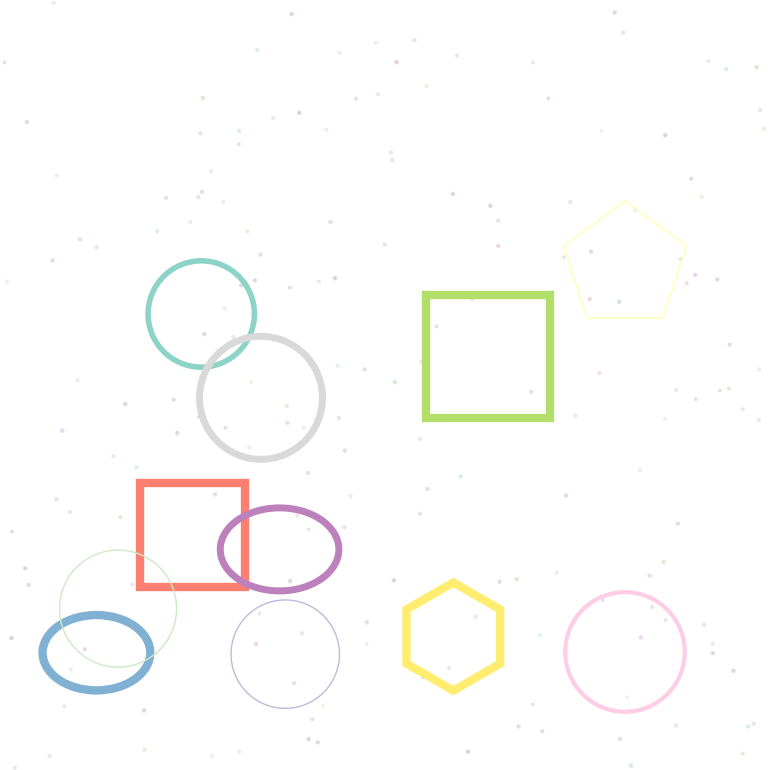[{"shape": "circle", "thickness": 2, "radius": 0.35, "center": [0.261, 0.592]}, {"shape": "pentagon", "thickness": 0.5, "radius": 0.42, "center": [0.812, 0.655]}, {"shape": "circle", "thickness": 0.5, "radius": 0.35, "center": [0.37, 0.15]}, {"shape": "square", "thickness": 3, "radius": 0.34, "center": [0.25, 0.305]}, {"shape": "oval", "thickness": 3, "radius": 0.35, "center": [0.125, 0.152]}, {"shape": "square", "thickness": 3, "radius": 0.4, "center": [0.634, 0.537]}, {"shape": "circle", "thickness": 1.5, "radius": 0.39, "center": [0.812, 0.153]}, {"shape": "circle", "thickness": 2.5, "radius": 0.4, "center": [0.339, 0.483]}, {"shape": "oval", "thickness": 2.5, "radius": 0.39, "center": [0.363, 0.287]}, {"shape": "circle", "thickness": 0.5, "radius": 0.38, "center": [0.153, 0.21]}, {"shape": "hexagon", "thickness": 3, "radius": 0.35, "center": [0.589, 0.173]}]